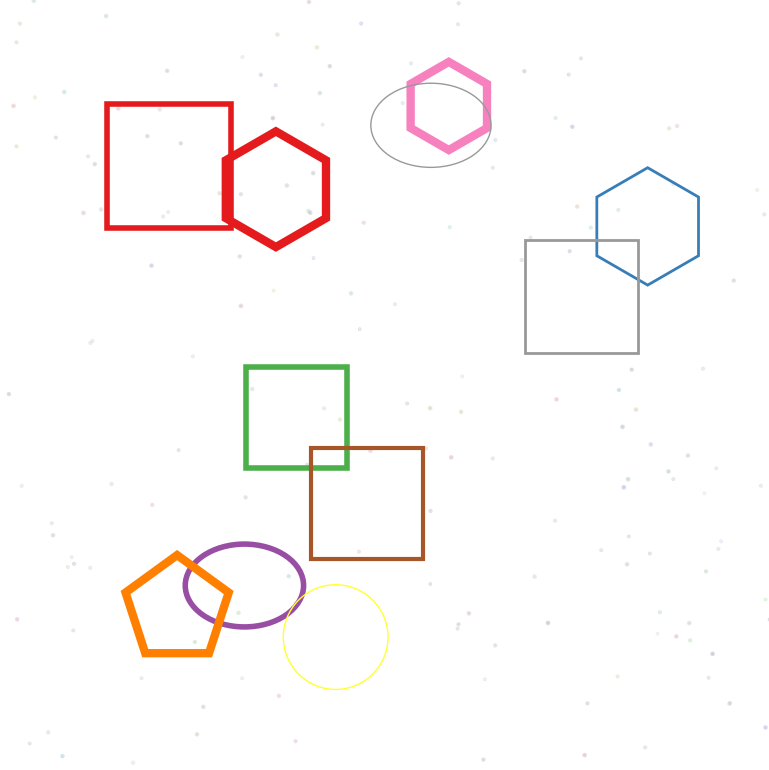[{"shape": "hexagon", "thickness": 3, "radius": 0.38, "center": [0.358, 0.754]}, {"shape": "square", "thickness": 2, "radius": 0.4, "center": [0.22, 0.785]}, {"shape": "hexagon", "thickness": 1, "radius": 0.38, "center": [0.841, 0.706]}, {"shape": "square", "thickness": 2, "radius": 0.33, "center": [0.385, 0.458]}, {"shape": "oval", "thickness": 2, "radius": 0.38, "center": [0.317, 0.24]}, {"shape": "pentagon", "thickness": 3, "radius": 0.35, "center": [0.23, 0.209]}, {"shape": "circle", "thickness": 0.5, "radius": 0.34, "center": [0.436, 0.173]}, {"shape": "square", "thickness": 1.5, "radius": 0.36, "center": [0.477, 0.346]}, {"shape": "hexagon", "thickness": 3, "radius": 0.29, "center": [0.583, 0.862]}, {"shape": "oval", "thickness": 0.5, "radius": 0.39, "center": [0.56, 0.837]}, {"shape": "square", "thickness": 1, "radius": 0.37, "center": [0.755, 0.615]}]